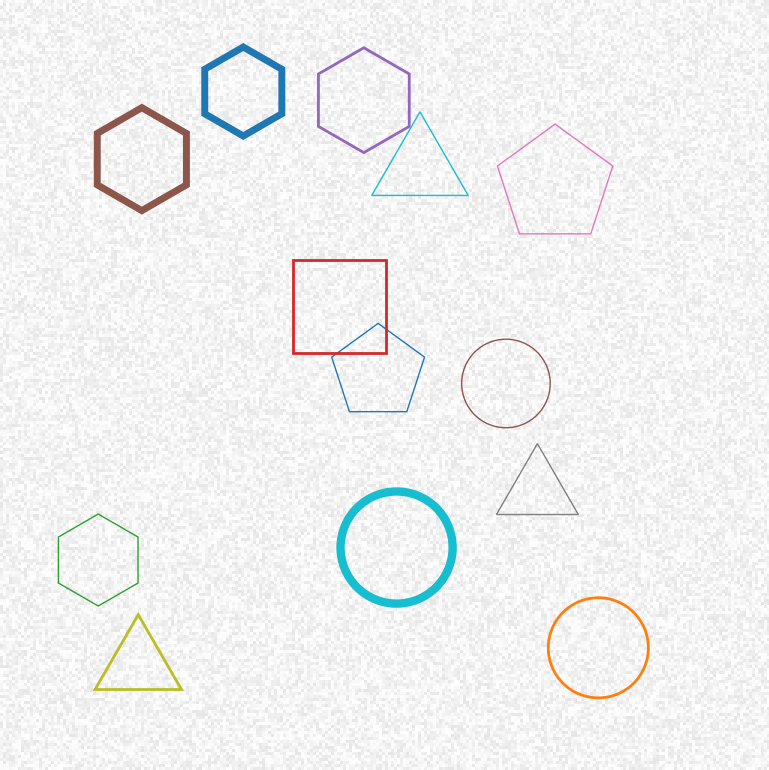[{"shape": "hexagon", "thickness": 2.5, "radius": 0.29, "center": [0.316, 0.881]}, {"shape": "pentagon", "thickness": 0.5, "radius": 0.32, "center": [0.491, 0.517]}, {"shape": "circle", "thickness": 1, "radius": 0.33, "center": [0.777, 0.159]}, {"shape": "hexagon", "thickness": 0.5, "radius": 0.3, "center": [0.128, 0.273]}, {"shape": "square", "thickness": 1, "radius": 0.3, "center": [0.441, 0.602]}, {"shape": "hexagon", "thickness": 1, "radius": 0.34, "center": [0.473, 0.87]}, {"shape": "circle", "thickness": 0.5, "radius": 0.29, "center": [0.657, 0.502]}, {"shape": "hexagon", "thickness": 2.5, "radius": 0.33, "center": [0.184, 0.793]}, {"shape": "pentagon", "thickness": 0.5, "radius": 0.39, "center": [0.721, 0.76]}, {"shape": "triangle", "thickness": 0.5, "radius": 0.31, "center": [0.698, 0.362]}, {"shape": "triangle", "thickness": 1, "radius": 0.32, "center": [0.18, 0.137]}, {"shape": "circle", "thickness": 3, "radius": 0.36, "center": [0.515, 0.289]}, {"shape": "triangle", "thickness": 0.5, "radius": 0.36, "center": [0.545, 0.782]}]